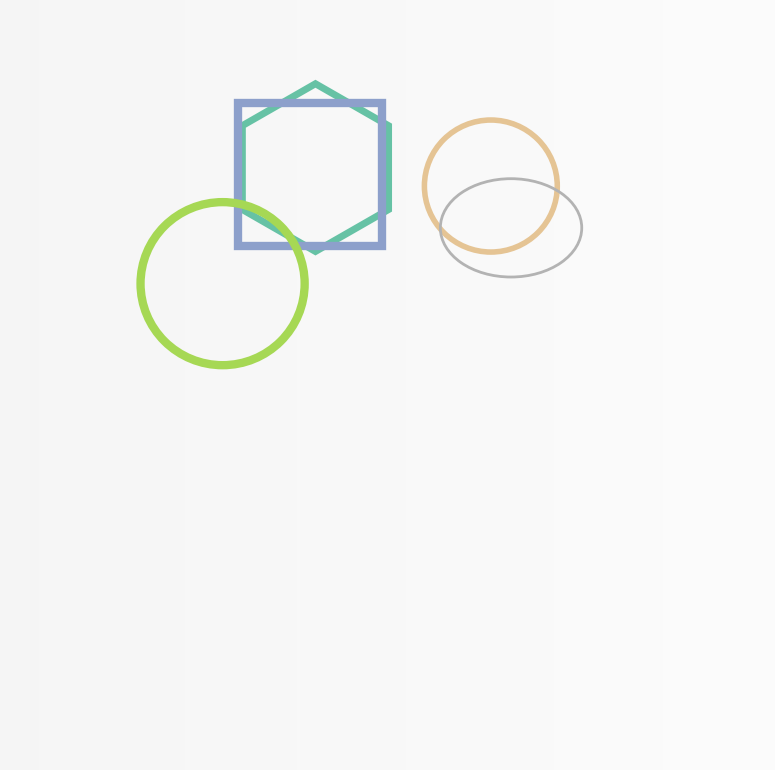[{"shape": "hexagon", "thickness": 2.5, "radius": 0.54, "center": [0.407, 0.782]}, {"shape": "square", "thickness": 3, "radius": 0.47, "center": [0.4, 0.773]}, {"shape": "circle", "thickness": 3, "radius": 0.53, "center": [0.287, 0.632]}, {"shape": "circle", "thickness": 2, "radius": 0.43, "center": [0.633, 0.758]}, {"shape": "oval", "thickness": 1, "radius": 0.46, "center": [0.659, 0.704]}]